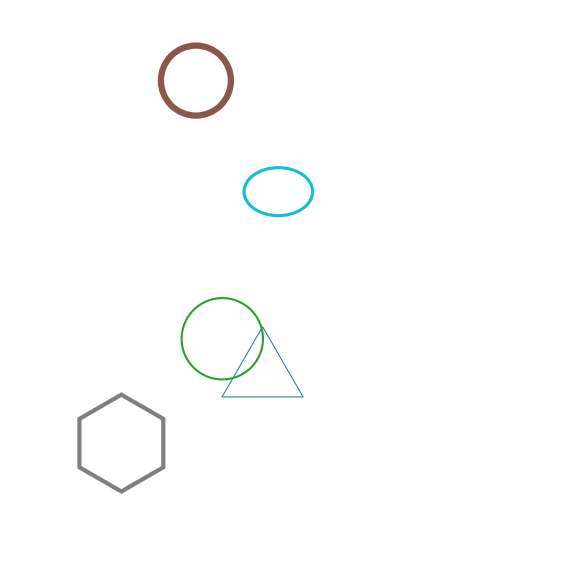[{"shape": "triangle", "thickness": 0.5, "radius": 0.41, "center": [0.455, 0.352]}, {"shape": "circle", "thickness": 1, "radius": 0.35, "center": [0.385, 0.413]}, {"shape": "circle", "thickness": 3, "radius": 0.3, "center": [0.339, 0.86]}, {"shape": "hexagon", "thickness": 2, "radius": 0.42, "center": [0.21, 0.232]}, {"shape": "oval", "thickness": 1.5, "radius": 0.3, "center": [0.482, 0.667]}]